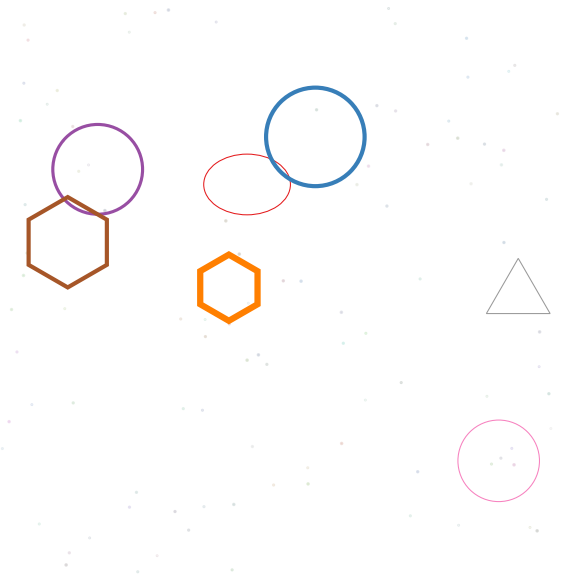[{"shape": "oval", "thickness": 0.5, "radius": 0.38, "center": [0.428, 0.68]}, {"shape": "circle", "thickness": 2, "radius": 0.43, "center": [0.546, 0.762]}, {"shape": "circle", "thickness": 1.5, "radius": 0.39, "center": [0.169, 0.706]}, {"shape": "hexagon", "thickness": 3, "radius": 0.29, "center": [0.396, 0.501]}, {"shape": "hexagon", "thickness": 2, "radius": 0.39, "center": [0.117, 0.58]}, {"shape": "circle", "thickness": 0.5, "radius": 0.35, "center": [0.864, 0.201]}, {"shape": "triangle", "thickness": 0.5, "radius": 0.32, "center": [0.897, 0.488]}]